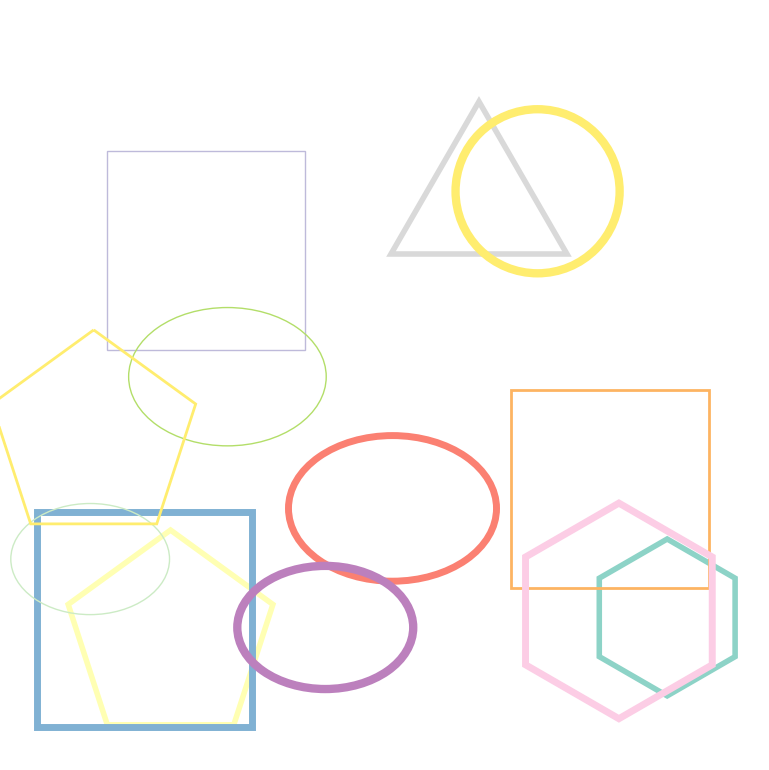[{"shape": "hexagon", "thickness": 2, "radius": 0.51, "center": [0.866, 0.198]}, {"shape": "pentagon", "thickness": 2, "radius": 0.7, "center": [0.221, 0.172]}, {"shape": "square", "thickness": 0.5, "radius": 0.64, "center": [0.268, 0.675]}, {"shape": "oval", "thickness": 2.5, "radius": 0.68, "center": [0.51, 0.34]}, {"shape": "square", "thickness": 2.5, "radius": 0.7, "center": [0.188, 0.195]}, {"shape": "square", "thickness": 1, "radius": 0.64, "center": [0.792, 0.365]}, {"shape": "oval", "thickness": 0.5, "radius": 0.64, "center": [0.295, 0.511]}, {"shape": "hexagon", "thickness": 2.5, "radius": 0.7, "center": [0.804, 0.207]}, {"shape": "triangle", "thickness": 2, "radius": 0.66, "center": [0.622, 0.736]}, {"shape": "oval", "thickness": 3, "radius": 0.57, "center": [0.422, 0.185]}, {"shape": "oval", "thickness": 0.5, "radius": 0.52, "center": [0.117, 0.274]}, {"shape": "circle", "thickness": 3, "radius": 0.53, "center": [0.698, 0.752]}, {"shape": "pentagon", "thickness": 1, "radius": 0.7, "center": [0.122, 0.432]}]